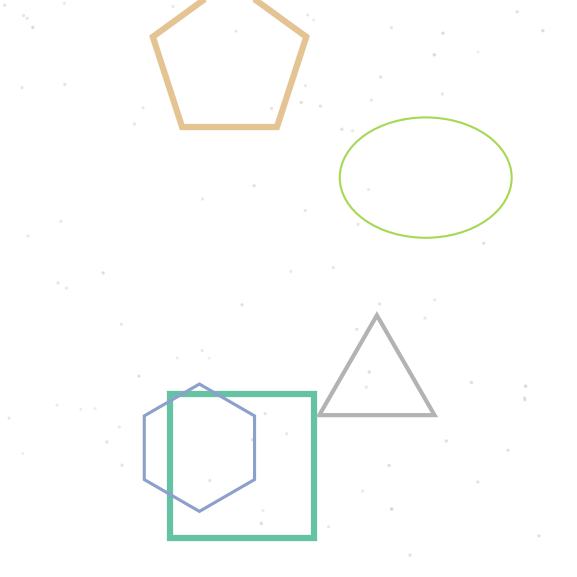[{"shape": "square", "thickness": 3, "radius": 0.62, "center": [0.42, 0.192]}, {"shape": "hexagon", "thickness": 1.5, "radius": 0.55, "center": [0.345, 0.224]}, {"shape": "oval", "thickness": 1, "radius": 0.74, "center": [0.737, 0.692]}, {"shape": "pentagon", "thickness": 3, "radius": 0.7, "center": [0.397, 0.892]}, {"shape": "triangle", "thickness": 2, "radius": 0.58, "center": [0.653, 0.338]}]